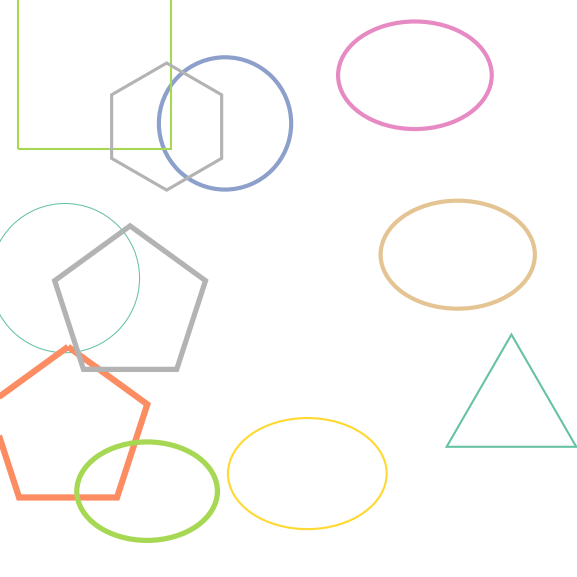[{"shape": "triangle", "thickness": 1, "radius": 0.65, "center": [0.886, 0.29]}, {"shape": "circle", "thickness": 0.5, "radius": 0.65, "center": [0.112, 0.518]}, {"shape": "pentagon", "thickness": 3, "radius": 0.72, "center": [0.118, 0.254]}, {"shape": "circle", "thickness": 2, "radius": 0.57, "center": [0.39, 0.785]}, {"shape": "oval", "thickness": 2, "radius": 0.67, "center": [0.718, 0.869]}, {"shape": "oval", "thickness": 2.5, "radius": 0.61, "center": [0.255, 0.149]}, {"shape": "square", "thickness": 1, "radius": 0.66, "center": [0.164, 0.873]}, {"shape": "oval", "thickness": 1, "radius": 0.69, "center": [0.532, 0.179]}, {"shape": "oval", "thickness": 2, "radius": 0.67, "center": [0.793, 0.558]}, {"shape": "pentagon", "thickness": 2.5, "radius": 0.69, "center": [0.225, 0.471]}, {"shape": "hexagon", "thickness": 1.5, "radius": 0.55, "center": [0.289, 0.78]}]